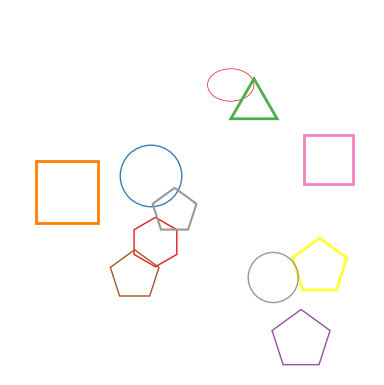[{"shape": "oval", "thickness": 0.5, "radius": 0.3, "center": [0.599, 0.779]}, {"shape": "hexagon", "thickness": 1, "radius": 0.32, "center": [0.404, 0.371]}, {"shape": "circle", "thickness": 1, "radius": 0.4, "center": [0.392, 0.543]}, {"shape": "triangle", "thickness": 2, "radius": 0.35, "center": [0.66, 0.726]}, {"shape": "pentagon", "thickness": 1, "radius": 0.4, "center": [0.782, 0.117]}, {"shape": "square", "thickness": 2, "radius": 0.4, "center": [0.174, 0.502]}, {"shape": "pentagon", "thickness": 2, "radius": 0.37, "center": [0.83, 0.307]}, {"shape": "pentagon", "thickness": 1, "radius": 0.33, "center": [0.35, 0.285]}, {"shape": "square", "thickness": 2, "radius": 0.32, "center": [0.854, 0.586]}, {"shape": "pentagon", "thickness": 1.5, "radius": 0.3, "center": [0.453, 0.452]}, {"shape": "circle", "thickness": 1, "radius": 0.33, "center": [0.71, 0.279]}]